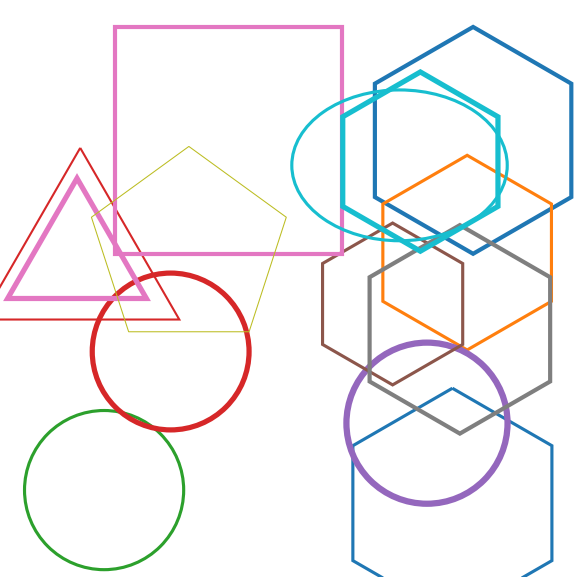[{"shape": "hexagon", "thickness": 2, "radius": 0.98, "center": [0.819, 0.756]}, {"shape": "hexagon", "thickness": 1.5, "radius": 0.99, "center": [0.783, 0.128]}, {"shape": "hexagon", "thickness": 1.5, "radius": 0.84, "center": [0.809, 0.562]}, {"shape": "circle", "thickness": 1.5, "radius": 0.69, "center": [0.18, 0.15]}, {"shape": "triangle", "thickness": 1, "radius": 0.99, "center": [0.139, 0.545]}, {"shape": "circle", "thickness": 2.5, "radius": 0.68, "center": [0.296, 0.39]}, {"shape": "circle", "thickness": 3, "radius": 0.7, "center": [0.739, 0.266]}, {"shape": "hexagon", "thickness": 1.5, "radius": 0.7, "center": [0.68, 0.473]}, {"shape": "square", "thickness": 2, "radius": 0.98, "center": [0.397, 0.756]}, {"shape": "triangle", "thickness": 2.5, "radius": 0.69, "center": [0.133, 0.552]}, {"shape": "hexagon", "thickness": 2, "radius": 0.9, "center": [0.796, 0.429]}, {"shape": "pentagon", "thickness": 0.5, "radius": 0.89, "center": [0.327, 0.568]}, {"shape": "oval", "thickness": 1.5, "radius": 0.93, "center": [0.692, 0.713]}, {"shape": "hexagon", "thickness": 2.5, "radius": 0.78, "center": [0.728, 0.719]}]